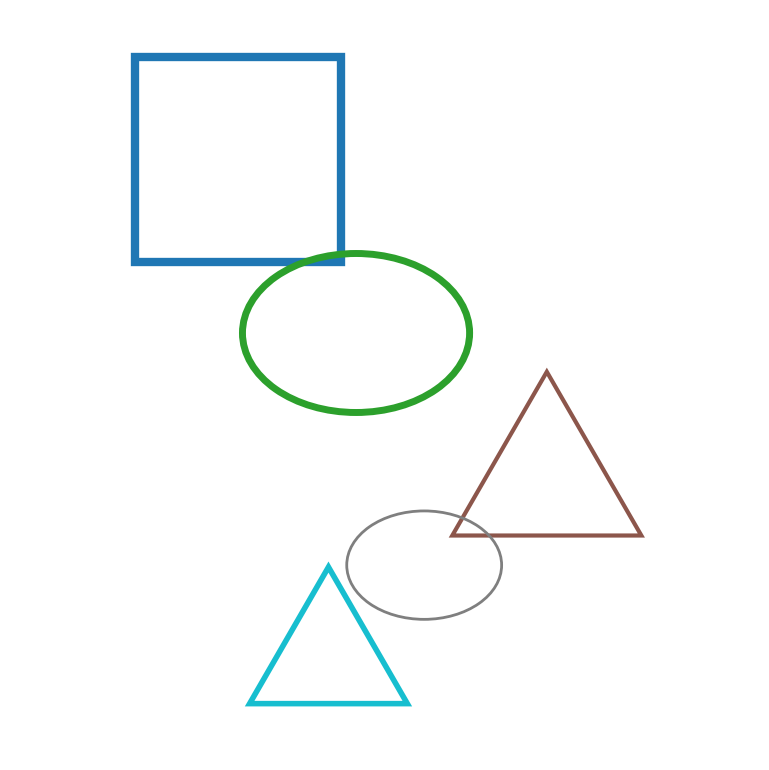[{"shape": "square", "thickness": 3, "radius": 0.67, "center": [0.309, 0.792]}, {"shape": "oval", "thickness": 2.5, "radius": 0.74, "center": [0.462, 0.568]}, {"shape": "triangle", "thickness": 1.5, "radius": 0.71, "center": [0.71, 0.375]}, {"shape": "oval", "thickness": 1, "radius": 0.5, "center": [0.551, 0.266]}, {"shape": "triangle", "thickness": 2, "radius": 0.59, "center": [0.427, 0.145]}]